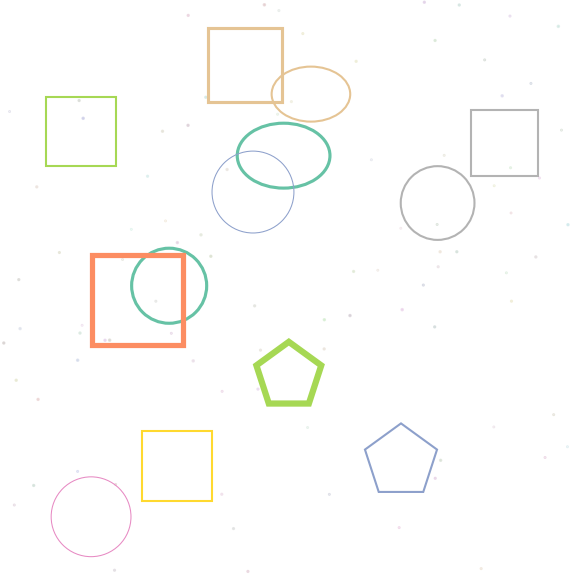[{"shape": "circle", "thickness": 1.5, "radius": 0.32, "center": [0.293, 0.504]}, {"shape": "oval", "thickness": 1.5, "radius": 0.4, "center": [0.491, 0.73]}, {"shape": "square", "thickness": 2.5, "radius": 0.39, "center": [0.238, 0.48]}, {"shape": "circle", "thickness": 0.5, "radius": 0.35, "center": [0.438, 0.667]}, {"shape": "pentagon", "thickness": 1, "radius": 0.33, "center": [0.694, 0.2]}, {"shape": "circle", "thickness": 0.5, "radius": 0.35, "center": [0.158, 0.104]}, {"shape": "pentagon", "thickness": 3, "radius": 0.3, "center": [0.5, 0.348]}, {"shape": "square", "thickness": 1, "radius": 0.3, "center": [0.14, 0.771]}, {"shape": "square", "thickness": 1, "radius": 0.31, "center": [0.306, 0.192]}, {"shape": "square", "thickness": 1.5, "radius": 0.32, "center": [0.425, 0.886]}, {"shape": "oval", "thickness": 1, "radius": 0.34, "center": [0.538, 0.836]}, {"shape": "square", "thickness": 1, "radius": 0.29, "center": [0.873, 0.752]}, {"shape": "circle", "thickness": 1, "radius": 0.32, "center": [0.758, 0.648]}]